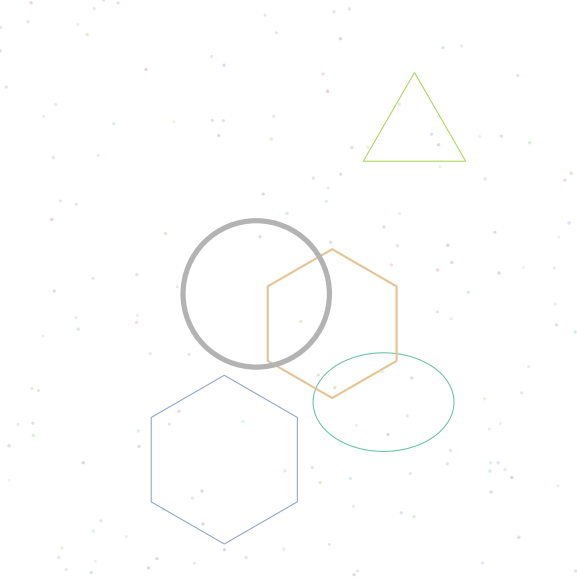[{"shape": "oval", "thickness": 0.5, "radius": 0.61, "center": [0.664, 0.303]}, {"shape": "hexagon", "thickness": 0.5, "radius": 0.73, "center": [0.388, 0.203]}, {"shape": "triangle", "thickness": 0.5, "radius": 0.51, "center": [0.718, 0.771]}, {"shape": "hexagon", "thickness": 1, "radius": 0.64, "center": [0.575, 0.439]}, {"shape": "circle", "thickness": 2.5, "radius": 0.63, "center": [0.444, 0.49]}]